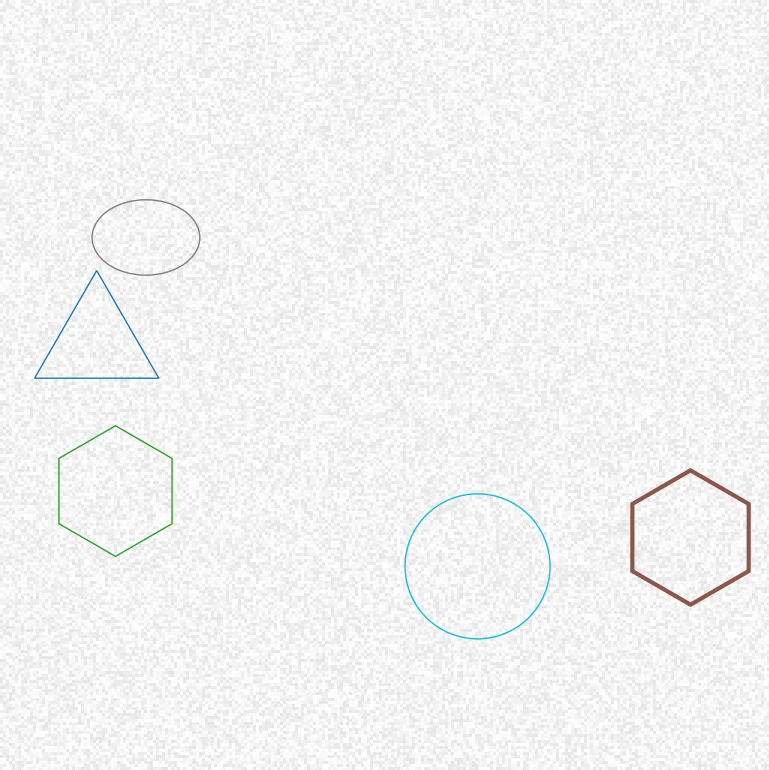[{"shape": "triangle", "thickness": 0.5, "radius": 0.47, "center": [0.126, 0.555]}, {"shape": "hexagon", "thickness": 0.5, "radius": 0.42, "center": [0.15, 0.362]}, {"shape": "hexagon", "thickness": 1.5, "radius": 0.44, "center": [0.897, 0.302]}, {"shape": "oval", "thickness": 0.5, "radius": 0.35, "center": [0.19, 0.692]}, {"shape": "circle", "thickness": 0.5, "radius": 0.47, "center": [0.62, 0.264]}]